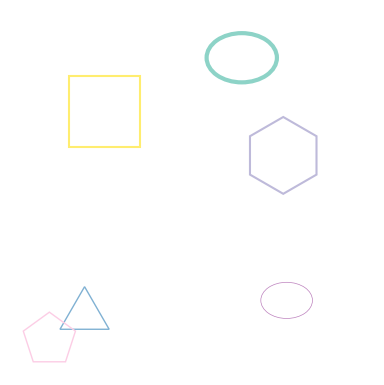[{"shape": "oval", "thickness": 3, "radius": 0.46, "center": [0.628, 0.85]}, {"shape": "hexagon", "thickness": 1.5, "radius": 0.5, "center": [0.736, 0.596]}, {"shape": "triangle", "thickness": 1, "radius": 0.37, "center": [0.22, 0.182]}, {"shape": "pentagon", "thickness": 1, "radius": 0.36, "center": [0.128, 0.118]}, {"shape": "oval", "thickness": 0.5, "radius": 0.34, "center": [0.745, 0.22]}, {"shape": "square", "thickness": 1.5, "radius": 0.46, "center": [0.271, 0.711]}]